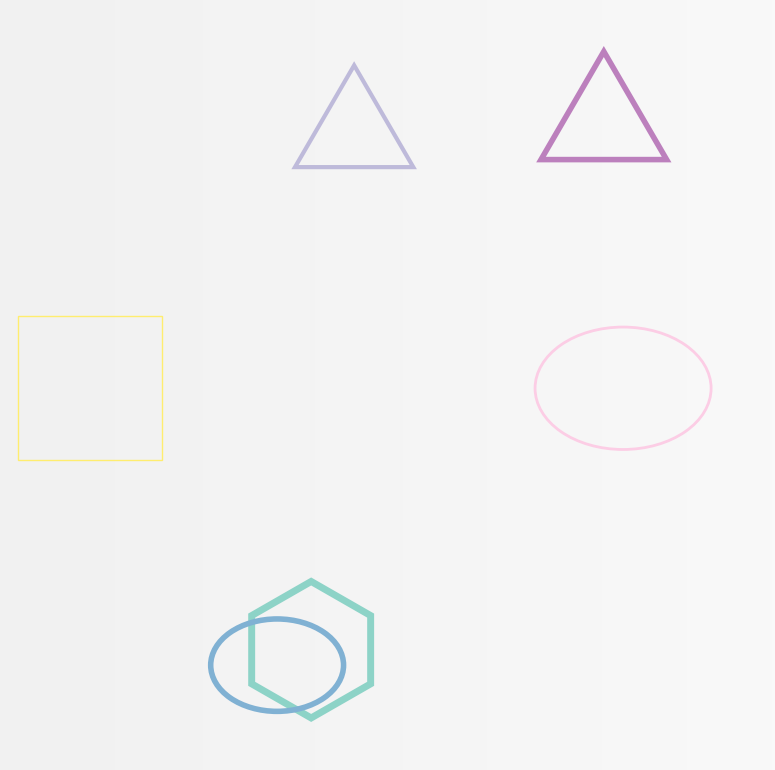[{"shape": "hexagon", "thickness": 2.5, "radius": 0.44, "center": [0.402, 0.156]}, {"shape": "triangle", "thickness": 1.5, "radius": 0.44, "center": [0.457, 0.827]}, {"shape": "oval", "thickness": 2, "radius": 0.43, "center": [0.358, 0.136]}, {"shape": "oval", "thickness": 1, "radius": 0.57, "center": [0.804, 0.496]}, {"shape": "triangle", "thickness": 2, "radius": 0.47, "center": [0.779, 0.84]}, {"shape": "square", "thickness": 0.5, "radius": 0.47, "center": [0.117, 0.496]}]